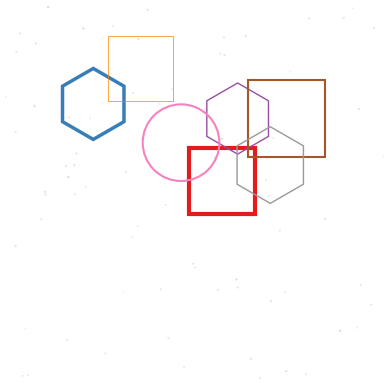[{"shape": "square", "thickness": 3, "radius": 0.43, "center": [0.576, 0.53]}, {"shape": "hexagon", "thickness": 2.5, "radius": 0.46, "center": [0.242, 0.73]}, {"shape": "hexagon", "thickness": 1, "radius": 0.46, "center": [0.617, 0.692]}, {"shape": "square", "thickness": 0.5, "radius": 0.42, "center": [0.364, 0.822]}, {"shape": "square", "thickness": 1.5, "radius": 0.5, "center": [0.744, 0.692]}, {"shape": "circle", "thickness": 1.5, "radius": 0.5, "center": [0.47, 0.629]}, {"shape": "hexagon", "thickness": 1, "radius": 0.5, "center": [0.702, 0.571]}]